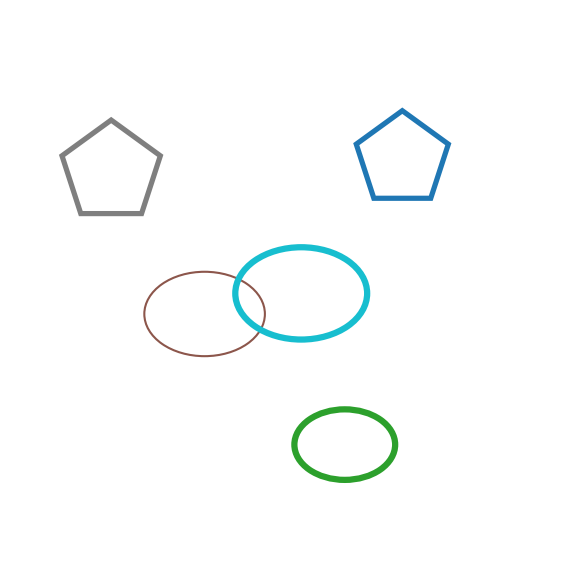[{"shape": "pentagon", "thickness": 2.5, "radius": 0.42, "center": [0.697, 0.724]}, {"shape": "oval", "thickness": 3, "radius": 0.44, "center": [0.597, 0.229]}, {"shape": "oval", "thickness": 1, "radius": 0.52, "center": [0.354, 0.455]}, {"shape": "pentagon", "thickness": 2.5, "radius": 0.45, "center": [0.193, 0.702]}, {"shape": "oval", "thickness": 3, "radius": 0.57, "center": [0.522, 0.491]}]